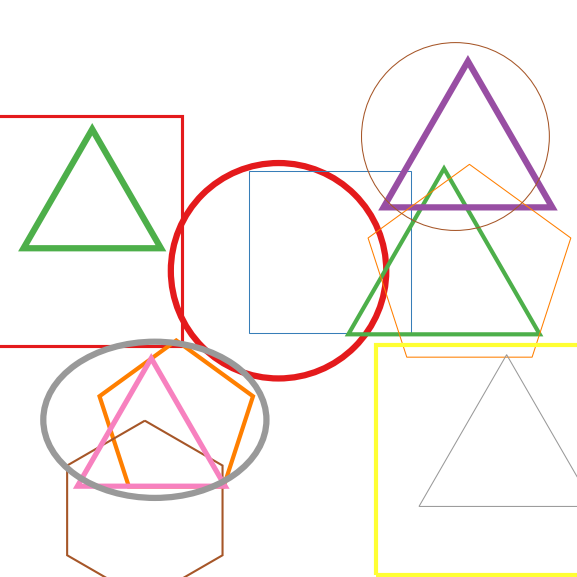[{"shape": "circle", "thickness": 3, "radius": 0.93, "center": [0.482, 0.53]}, {"shape": "square", "thickness": 1.5, "radius": 1.0, "center": [0.116, 0.599]}, {"shape": "square", "thickness": 0.5, "radius": 0.7, "center": [0.572, 0.563]}, {"shape": "triangle", "thickness": 3, "radius": 0.69, "center": [0.16, 0.638]}, {"shape": "triangle", "thickness": 2, "radius": 0.96, "center": [0.769, 0.516]}, {"shape": "triangle", "thickness": 3, "radius": 0.84, "center": [0.81, 0.724]}, {"shape": "pentagon", "thickness": 2, "radius": 0.7, "center": [0.305, 0.27]}, {"shape": "pentagon", "thickness": 0.5, "radius": 0.92, "center": [0.813, 0.53]}, {"shape": "square", "thickness": 2, "radius": 1.0, "center": [0.851, 0.202]}, {"shape": "circle", "thickness": 0.5, "radius": 0.81, "center": [0.789, 0.763]}, {"shape": "hexagon", "thickness": 1, "radius": 0.78, "center": [0.251, 0.115]}, {"shape": "triangle", "thickness": 2.5, "radius": 0.74, "center": [0.262, 0.231]}, {"shape": "triangle", "thickness": 0.5, "radius": 0.88, "center": [0.877, 0.21]}, {"shape": "oval", "thickness": 3, "radius": 0.97, "center": [0.268, 0.272]}]